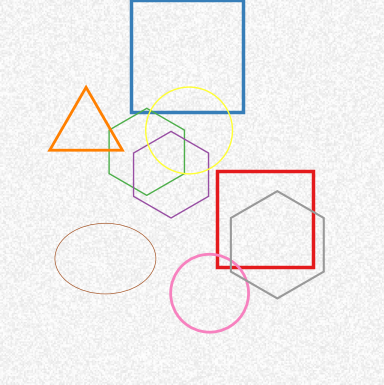[{"shape": "square", "thickness": 2.5, "radius": 0.62, "center": [0.687, 0.43]}, {"shape": "square", "thickness": 2.5, "radius": 0.73, "center": [0.487, 0.854]}, {"shape": "hexagon", "thickness": 1, "radius": 0.56, "center": [0.381, 0.606]}, {"shape": "hexagon", "thickness": 1, "radius": 0.56, "center": [0.444, 0.546]}, {"shape": "triangle", "thickness": 2, "radius": 0.54, "center": [0.224, 0.664]}, {"shape": "circle", "thickness": 1, "radius": 0.56, "center": [0.491, 0.661]}, {"shape": "oval", "thickness": 0.5, "radius": 0.66, "center": [0.274, 0.328]}, {"shape": "circle", "thickness": 2, "radius": 0.51, "center": [0.544, 0.238]}, {"shape": "hexagon", "thickness": 1.5, "radius": 0.7, "center": [0.72, 0.364]}]